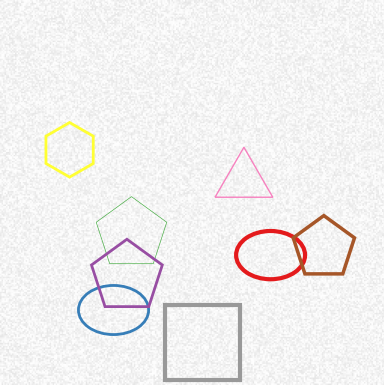[{"shape": "oval", "thickness": 3, "radius": 0.45, "center": [0.703, 0.337]}, {"shape": "oval", "thickness": 2, "radius": 0.46, "center": [0.295, 0.195]}, {"shape": "pentagon", "thickness": 0.5, "radius": 0.48, "center": [0.342, 0.393]}, {"shape": "pentagon", "thickness": 2, "radius": 0.48, "center": [0.33, 0.282]}, {"shape": "hexagon", "thickness": 2, "radius": 0.35, "center": [0.181, 0.611]}, {"shape": "pentagon", "thickness": 2.5, "radius": 0.42, "center": [0.841, 0.356]}, {"shape": "triangle", "thickness": 1, "radius": 0.43, "center": [0.634, 0.531]}, {"shape": "square", "thickness": 3, "radius": 0.49, "center": [0.525, 0.111]}]